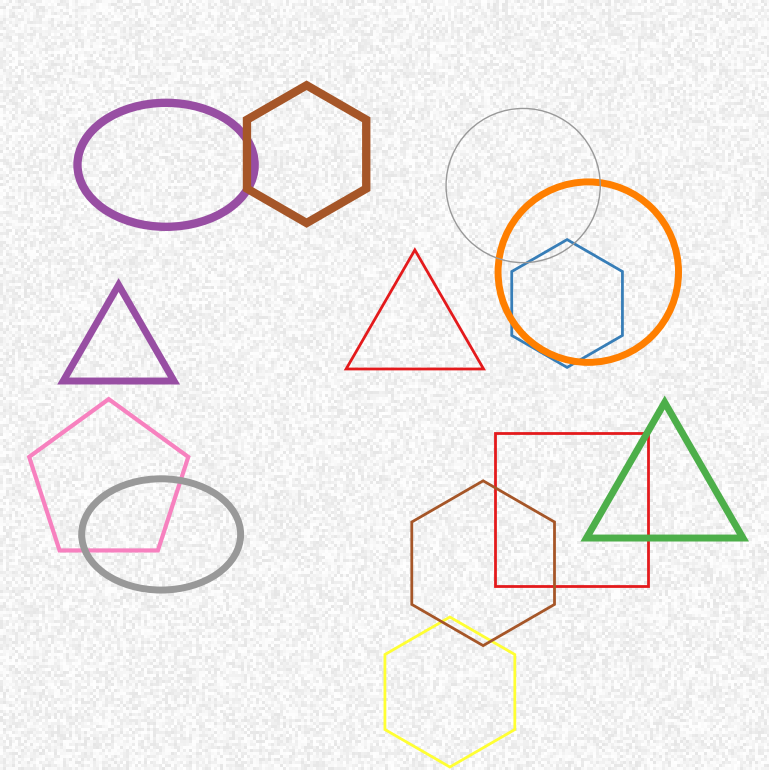[{"shape": "square", "thickness": 1, "radius": 0.5, "center": [0.742, 0.338]}, {"shape": "triangle", "thickness": 1, "radius": 0.52, "center": [0.539, 0.572]}, {"shape": "hexagon", "thickness": 1, "radius": 0.41, "center": [0.736, 0.606]}, {"shape": "triangle", "thickness": 2.5, "radius": 0.59, "center": [0.863, 0.36]}, {"shape": "oval", "thickness": 3, "radius": 0.58, "center": [0.216, 0.786]}, {"shape": "triangle", "thickness": 2.5, "radius": 0.42, "center": [0.154, 0.547]}, {"shape": "circle", "thickness": 2.5, "radius": 0.59, "center": [0.764, 0.647]}, {"shape": "hexagon", "thickness": 1, "radius": 0.49, "center": [0.584, 0.101]}, {"shape": "hexagon", "thickness": 1, "radius": 0.54, "center": [0.627, 0.269]}, {"shape": "hexagon", "thickness": 3, "radius": 0.45, "center": [0.398, 0.8]}, {"shape": "pentagon", "thickness": 1.5, "radius": 0.54, "center": [0.141, 0.373]}, {"shape": "circle", "thickness": 0.5, "radius": 0.5, "center": [0.679, 0.759]}, {"shape": "oval", "thickness": 2.5, "radius": 0.52, "center": [0.209, 0.306]}]